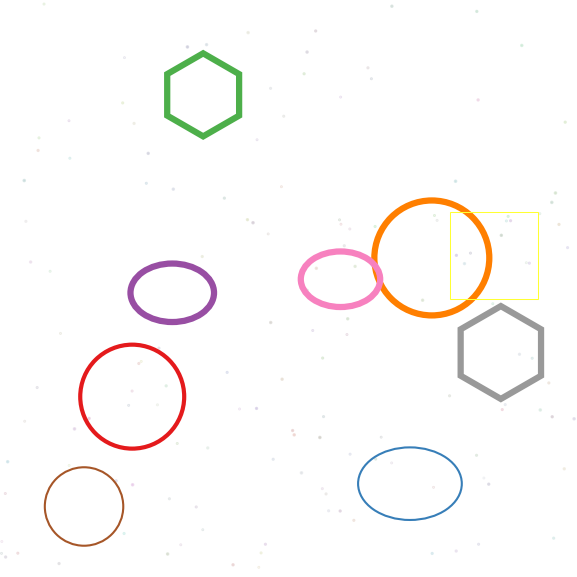[{"shape": "circle", "thickness": 2, "radius": 0.45, "center": [0.229, 0.312]}, {"shape": "oval", "thickness": 1, "radius": 0.45, "center": [0.71, 0.162]}, {"shape": "hexagon", "thickness": 3, "radius": 0.36, "center": [0.352, 0.835]}, {"shape": "oval", "thickness": 3, "radius": 0.36, "center": [0.298, 0.492]}, {"shape": "circle", "thickness": 3, "radius": 0.5, "center": [0.748, 0.552]}, {"shape": "square", "thickness": 0.5, "radius": 0.38, "center": [0.855, 0.557]}, {"shape": "circle", "thickness": 1, "radius": 0.34, "center": [0.146, 0.122]}, {"shape": "oval", "thickness": 3, "radius": 0.34, "center": [0.59, 0.516]}, {"shape": "hexagon", "thickness": 3, "radius": 0.4, "center": [0.867, 0.389]}]